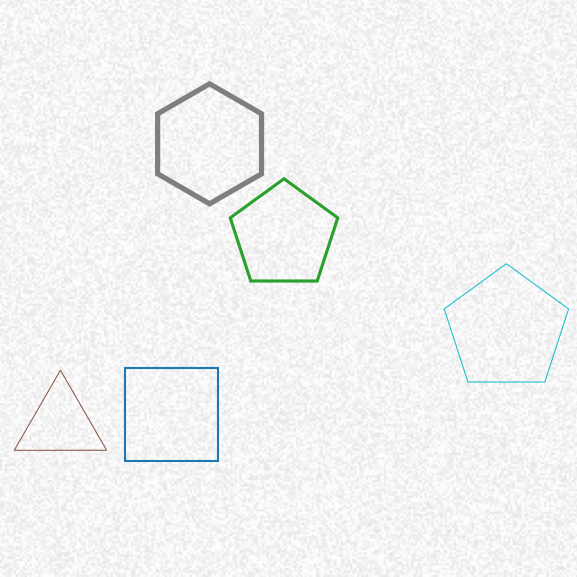[{"shape": "square", "thickness": 1, "radius": 0.4, "center": [0.297, 0.282]}, {"shape": "pentagon", "thickness": 1.5, "radius": 0.49, "center": [0.492, 0.592]}, {"shape": "triangle", "thickness": 0.5, "radius": 0.46, "center": [0.105, 0.266]}, {"shape": "hexagon", "thickness": 2.5, "radius": 0.52, "center": [0.363, 0.75]}, {"shape": "pentagon", "thickness": 0.5, "radius": 0.57, "center": [0.877, 0.429]}]